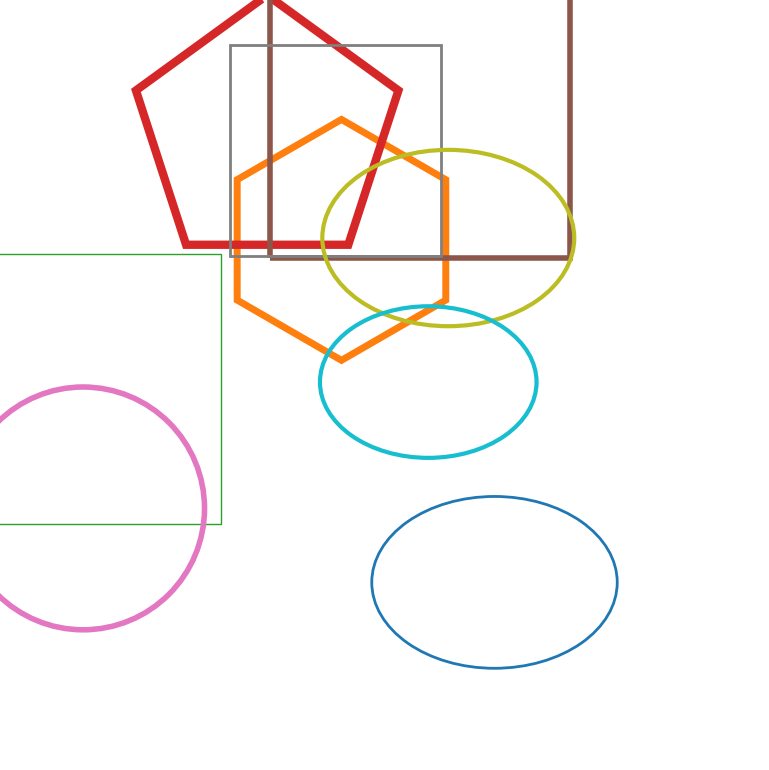[{"shape": "oval", "thickness": 1, "radius": 0.8, "center": [0.642, 0.244]}, {"shape": "hexagon", "thickness": 2.5, "radius": 0.78, "center": [0.443, 0.688]}, {"shape": "square", "thickness": 0.5, "radius": 0.87, "center": [0.112, 0.495]}, {"shape": "pentagon", "thickness": 3, "radius": 0.9, "center": [0.347, 0.827]}, {"shape": "square", "thickness": 2, "radius": 0.98, "center": [0.545, 0.86]}, {"shape": "circle", "thickness": 2, "radius": 0.79, "center": [0.108, 0.34]}, {"shape": "square", "thickness": 1, "radius": 0.69, "center": [0.436, 0.804]}, {"shape": "oval", "thickness": 1.5, "radius": 0.82, "center": [0.582, 0.691]}, {"shape": "oval", "thickness": 1.5, "radius": 0.7, "center": [0.556, 0.504]}]